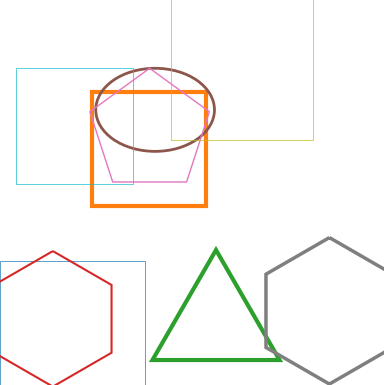[{"shape": "square", "thickness": 0.5, "radius": 0.94, "center": [0.187, 0.135]}, {"shape": "square", "thickness": 3, "radius": 0.74, "center": [0.387, 0.613]}, {"shape": "triangle", "thickness": 3, "radius": 0.95, "center": [0.561, 0.16]}, {"shape": "hexagon", "thickness": 1.5, "radius": 0.88, "center": [0.137, 0.172]}, {"shape": "oval", "thickness": 2, "radius": 0.77, "center": [0.403, 0.715]}, {"shape": "pentagon", "thickness": 1, "radius": 0.82, "center": [0.389, 0.659]}, {"shape": "hexagon", "thickness": 2.5, "radius": 0.95, "center": [0.856, 0.193]}, {"shape": "square", "thickness": 0.5, "radius": 0.92, "center": [0.629, 0.821]}, {"shape": "square", "thickness": 0.5, "radius": 0.75, "center": [0.193, 0.673]}]